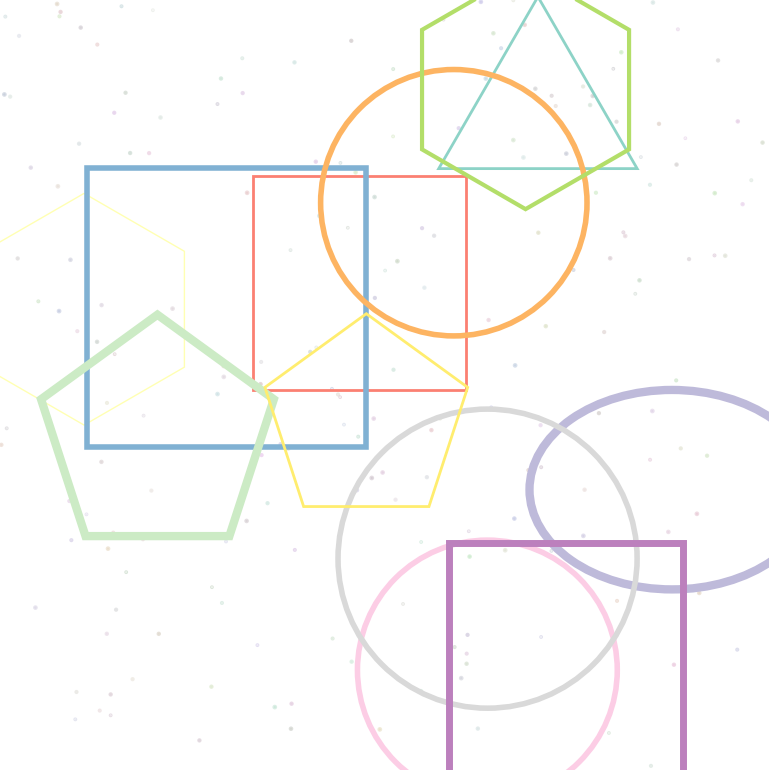[{"shape": "triangle", "thickness": 1, "radius": 0.74, "center": [0.699, 0.855]}, {"shape": "hexagon", "thickness": 0.5, "radius": 0.75, "center": [0.109, 0.598]}, {"shape": "oval", "thickness": 3, "radius": 0.93, "center": [0.873, 0.364]}, {"shape": "square", "thickness": 1, "radius": 0.69, "center": [0.467, 0.632]}, {"shape": "square", "thickness": 2, "radius": 0.91, "center": [0.294, 0.601]}, {"shape": "circle", "thickness": 2, "radius": 0.86, "center": [0.589, 0.737]}, {"shape": "hexagon", "thickness": 1.5, "radius": 0.78, "center": [0.683, 0.884]}, {"shape": "circle", "thickness": 2, "radius": 0.84, "center": [0.633, 0.13]}, {"shape": "circle", "thickness": 2, "radius": 0.97, "center": [0.633, 0.274]}, {"shape": "square", "thickness": 2.5, "radius": 0.76, "center": [0.735, 0.144]}, {"shape": "pentagon", "thickness": 3, "radius": 0.79, "center": [0.204, 0.432]}, {"shape": "pentagon", "thickness": 1, "radius": 0.69, "center": [0.476, 0.454]}]